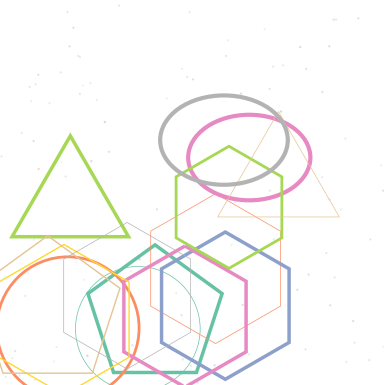[{"shape": "circle", "thickness": 0.5, "radius": 0.81, "center": [0.358, 0.146]}, {"shape": "pentagon", "thickness": 2.5, "radius": 0.92, "center": [0.403, 0.181]}, {"shape": "circle", "thickness": 2, "radius": 0.92, "center": [0.176, 0.148]}, {"shape": "hexagon", "thickness": 0.5, "radius": 0.97, "center": [0.56, 0.302]}, {"shape": "hexagon", "thickness": 2.5, "radius": 0.96, "center": [0.585, 0.206]}, {"shape": "oval", "thickness": 3, "radius": 0.79, "center": [0.647, 0.591]}, {"shape": "hexagon", "thickness": 2.5, "radius": 0.92, "center": [0.48, 0.178]}, {"shape": "triangle", "thickness": 2.5, "radius": 0.87, "center": [0.183, 0.472]}, {"shape": "hexagon", "thickness": 2, "radius": 0.79, "center": [0.595, 0.462]}, {"shape": "hexagon", "thickness": 1, "radius": 0.98, "center": [0.166, 0.17]}, {"shape": "triangle", "thickness": 0.5, "radius": 0.91, "center": [0.723, 0.528]}, {"shape": "pentagon", "thickness": 1, "radius": 0.99, "center": [0.124, 0.19]}, {"shape": "hexagon", "thickness": 0.5, "radius": 0.95, "center": [0.33, 0.232]}, {"shape": "oval", "thickness": 3, "radius": 0.83, "center": [0.582, 0.636]}]